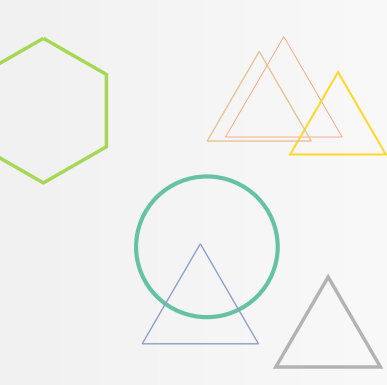[{"shape": "circle", "thickness": 3, "radius": 0.91, "center": [0.534, 0.359]}, {"shape": "triangle", "thickness": 0.5, "radius": 0.87, "center": [0.732, 0.731]}, {"shape": "triangle", "thickness": 1, "radius": 0.87, "center": [0.517, 0.194]}, {"shape": "hexagon", "thickness": 2.5, "radius": 0.94, "center": [0.112, 0.713]}, {"shape": "triangle", "thickness": 1.5, "radius": 0.71, "center": [0.872, 0.67]}, {"shape": "triangle", "thickness": 1, "radius": 0.78, "center": [0.669, 0.711]}, {"shape": "triangle", "thickness": 2.5, "radius": 0.78, "center": [0.847, 0.125]}]